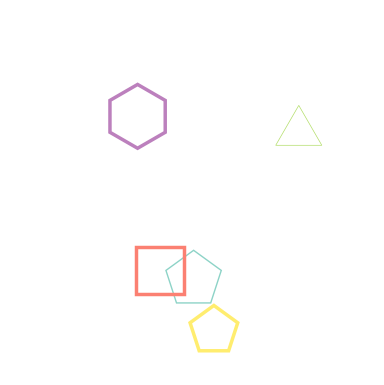[{"shape": "pentagon", "thickness": 1, "radius": 0.38, "center": [0.503, 0.274]}, {"shape": "square", "thickness": 2.5, "radius": 0.31, "center": [0.416, 0.297]}, {"shape": "triangle", "thickness": 0.5, "radius": 0.35, "center": [0.776, 0.657]}, {"shape": "hexagon", "thickness": 2.5, "radius": 0.41, "center": [0.357, 0.698]}, {"shape": "pentagon", "thickness": 2.5, "radius": 0.33, "center": [0.556, 0.142]}]